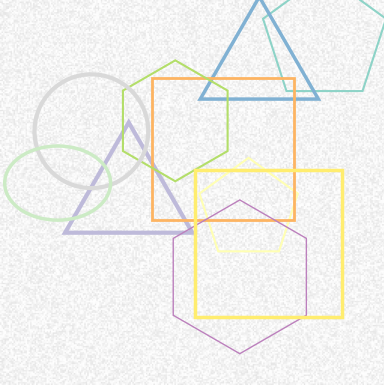[{"shape": "pentagon", "thickness": 1.5, "radius": 0.84, "center": [0.843, 0.899]}, {"shape": "pentagon", "thickness": 1.5, "radius": 0.67, "center": [0.646, 0.456]}, {"shape": "triangle", "thickness": 3, "radius": 0.95, "center": [0.334, 0.491]}, {"shape": "triangle", "thickness": 2.5, "radius": 0.89, "center": [0.674, 0.831]}, {"shape": "square", "thickness": 2, "radius": 0.92, "center": [0.579, 0.613]}, {"shape": "hexagon", "thickness": 1.5, "radius": 0.78, "center": [0.455, 0.686]}, {"shape": "circle", "thickness": 3, "radius": 0.74, "center": [0.237, 0.659]}, {"shape": "hexagon", "thickness": 1, "radius": 1.0, "center": [0.623, 0.281]}, {"shape": "oval", "thickness": 2.5, "radius": 0.69, "center": [0.15, 0.524]}, {"shape": "square", "thickness": 2.5, "radius": 0.96, "center": [0.697, 0.368]}]